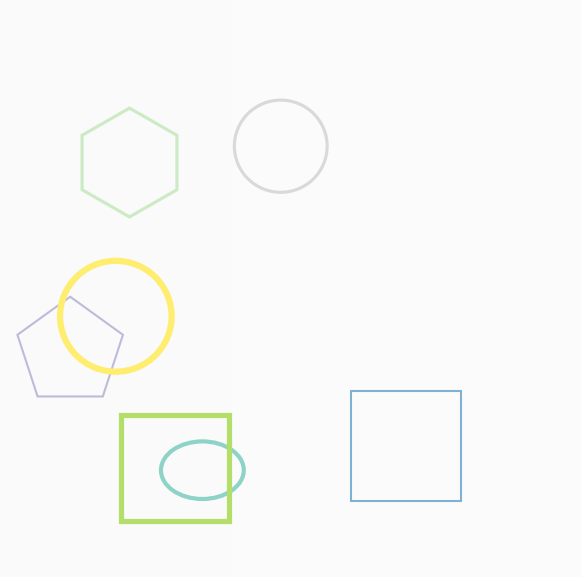[{"shape": "oval", "thickness": 2, "radius": 0.36, "center": [0.348, 0.185]}, {"shape": "pentagon", "thickness": 1, "radius": 0.48, "center": [0.121, 0.39]}, {"shape": "square", "thickness": 1, "radius": 0.47, "center": [0.699, 0.227]}, {"shape": "square", "thickness": 2.5, "radius": 0.46, "center": [0.301, 0.189]}, {"shape": "circle", "thickness": 1.5, "radius": 0.4, "center": [0.483, 0.746]}, {"shape": "hexagon", "thickness": 1.5, "radius": 0.47, "center": [0.223, 0.718]}, {"shape": "circle", "thickness": 3, "radius": 0.48, "center": [0.199, 0.452]}]